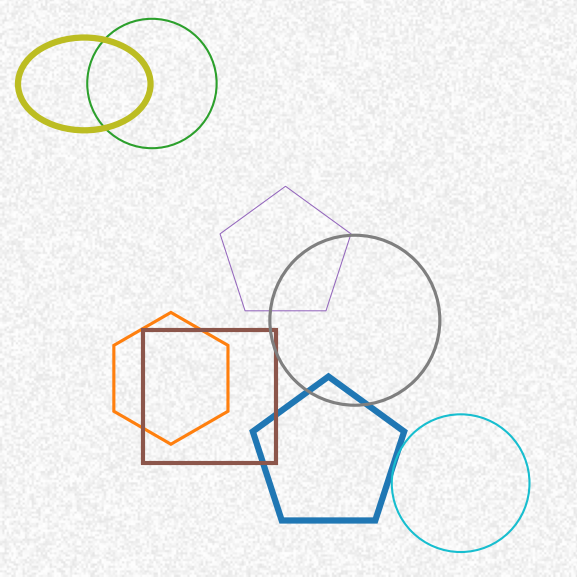[{"shape": "pentagon", "thickness": 3, "radius": 0.69, "center": [0.569, 0.209]}, {"shape": "hexagon", "thickness": 1.5, "radius": 0.57, "center": [0.296, 0.344]}, {"shape": "circle", "thickness": 1, "radius": 0.56, "center": [0.263, 0.855]}, {"shape": "pentagon", "thickness": 0.5, "radius": 0.6, "center": [0.494, 0.557]}, {"shape": "square", "thickness": 2, "radius": 0.58, "center": [0.363, 0.313]}, {"shape": "circle", "thickness": 1.5, "radius": 0.74, "center": [0.614, 0.445]}, {"shape": "oval", "thickness": 3, "radius": 0.57, "center": [0.146, 0.854]}, {"shape": "circle", "thickness": 1, "radius": 0.6, "center": [0.798, 0.162]}]